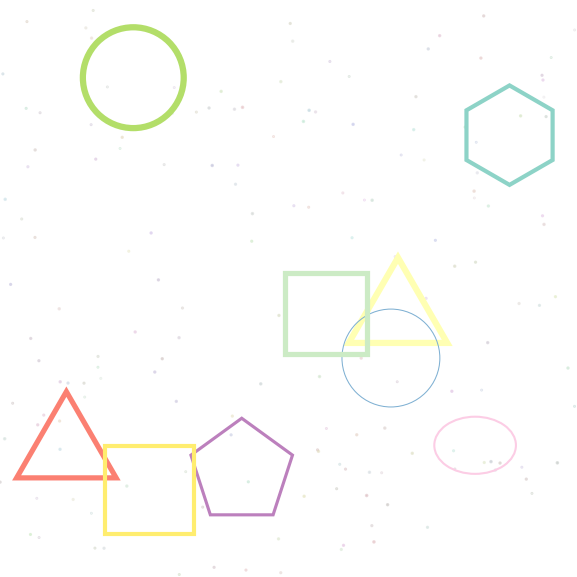[{"shape": "hexagon", "thickness": 2, "radius": 0.43, "center": [0.882, 0.765]}, {"shape": "triangle", "thickness": 3, "radius": 0.49, "center": [0.689, 0.455]}, {"shape": "triangle", "thickness": 2.5, "radius": 0.5, "center": [0.115, 0.221]}, {"shape": "circle", "thickness": 0.5, "radius": 0.42, "center": [0.677, 0.379]}, {"shape": "circle", "thickness": 3, "radius": 0.44, "center": [0.231, 0.865]}, {"shape": "oval", "thickness": 1, "radius": 0.35, "center": [0.823, 0.228]}, {"shape": "pentagon", "thickness": 1.5, "radius": 0.46, "center": [0.419, 0.182]}, {"shape": "square", "thickness": 2.5, "radius": 0.35, "center": [0.564, 0.456]}, {"shape": "square", "thickness": 2, "radius": 0.38, "center": [0.259, 0.151]}]